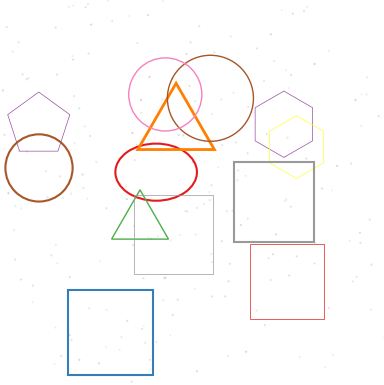[{"shape": "square", "thickness": 0.5, "radius": 0.48, "center": [0.745, 0.269]}, {"shape": "oval", "thickness": 1.5, "radius": 0.53, "center": [0.406, 0.553]}, {"shape": "square", "thickness": 1.5, "radius": 0.56, "center": [0.287, 0.137]}, {"shape": "triangle", "thickness": 1, "radius": 0.43, "center": [0.364, 0.422]}, {"shape": "pentagon", "thickness": 0.5, "radius": 0.42, "center": [0.101, 0.676]}, {"shape": "hexagon", "thickness": 0.5, "radius": 0.43, "center": [0.737, 0.677]}, {"shape": "triangle", "thickness": 2, "radius": 0.57, "center": [0.457, 0.669]}, {"shape": "hexagon", "thickness": 0.5, "radius": 0.41, "center": [0.77, 0.618]}, {"shape": "circle", "thickness": 1, "radius": 0.56, "center": [0.547, 0.745]}, {"shape": "circle", "thickness": 1.5, "radius": 0.44, "center": [0.101, 0.564]}, {"shape": "circle", "thickness": 1, "radius": 0.47, "center": [0.429, 0.755]}, {"shape": "square", "thickness": 1.5, "radius": 0.52, "center": [0.712, 0.476]}, {"shape": "square", "thickness": 0.5, "radius": 0.51, "center": [0.451, 0.391]}]